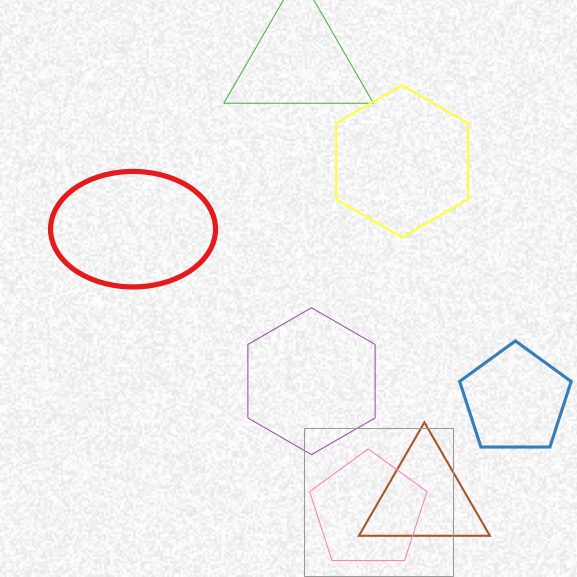[{"shape": "oval", "thickness": 2.5, "radius": 0.71, "center": [0.23, 0.602]}, {"shape": "pentagon", "thickness": 1.5, "radius": 0.51, "center": [0.892, 0.307]}, {"shape": "triangle", "thickness": 0.5, "radius": 0.75, "center": [0.517, 0.895]}, {"shape": "hexagon", "thickness": 0.5, "radius": 0.64, "center": [0.539, 0.339]}, {"shape": "hexagon", "thickness": 1, "radius": 0.66, "center": [0.696, 0.72]}, {"shape": "triangle", "thickness": 1, "radius": 0.65, "center": [0.735, 0.137]}, {"shape": "pentagon", "thickness": 0.5, "radius": 0.53, "center": [0.638, 0.115]}, {"shape": "square", "thickness": 0.5, "radius": 0.64, "center": [0.656, 0.13]}]